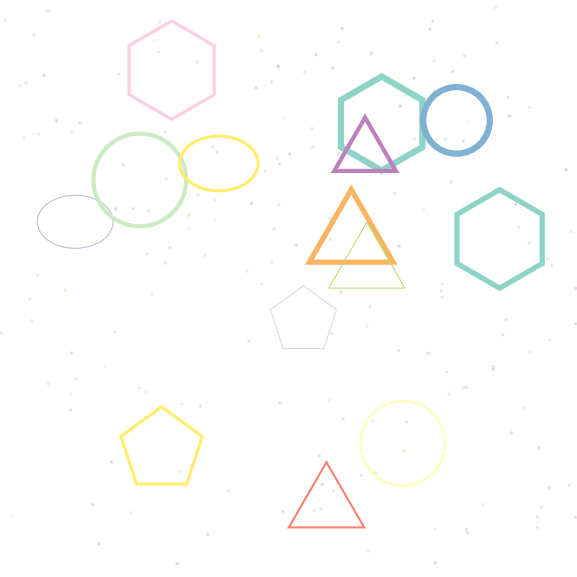[{"shape": "hexagon", "thickness": 3, "radius": 0.41, "center": [0.661, 0.785]}, {"shape": "hexagon", "thickness": 2.5, "radius": 0.43, "center": [0.865, 0.585]}, {"shape": "circle", "thickness": 1, "radius": 0.37, "center": [0.698, 0.232]}, {"shape": "oval", "thickness": 0.5, "radius": 0.33, "center": [0.13, 0.615]}, {"shape": "triangle", "thickness": 1, "radius": 0.38, "center": [0.565, 0.124]}, {"shape": "circle", "thickness": 3, "radius": 0.29, "center": [0.791, 0.791]}, {"shape": "triangle", "thickness": 2.5, "radius": 0.42, "center": [0.608, 0.587]}, {"shape": "triangle", "thickness": 0.5, "radius": 0.38, "center": [0.635, 0.538]}, {"shape": "hexagon", "thickness": 1.5, "radius": 0.43, "center": [0.297, 0.878]}, {"shape": "pentagon", "thickness": 0.5, "radius": 0.3, "center": [0.525, 0.444]}, {"shape": "triangle", "thickness": 2, "radius": 0.31, "center": [0.632, 0.734]}, {"shape": "circle", "thickness": 2, "radius": 0.4, "center": [0.242, 0.688]}, {"shape": "pentagon", "thickness": 1.5, "radius": 0.37, "center": [0.28, 0.221]}, {"shape": "oval", "thickness": 1.5, "radius": 0.34, "center": [0.379, 0.716]}]